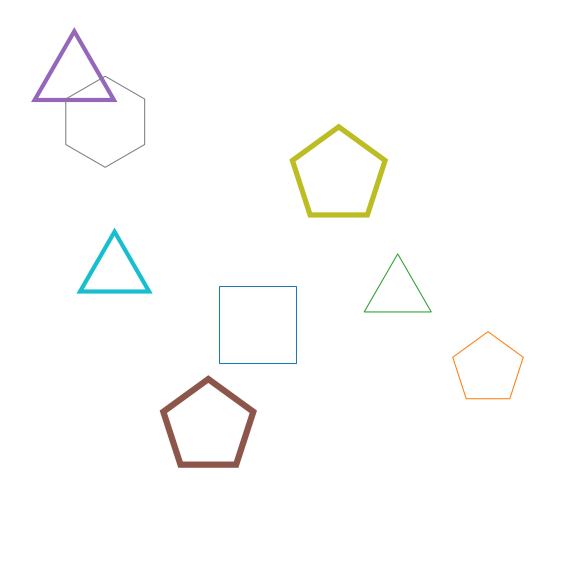[{"shape": "square", "thickness": 0.5, "radius": 0.34, "center": [0.446, 0.437]}, {"shape": "pentagon", "thickness": 0.5, "radius": 0.32, "center": [0.845, 0.361]}, {"shape": "triangle", "thickness": 0.5, "radius": 0.34, "center": [0.689, 0.493]}, {"shape": "triangle", "thickness": 2, "radius": 0.4, "center": [0.129, 0.866]}, {"shape": "pentagon", "thickness": 3, "radius": 0.41, "center": [0.361, 0.261]}, {"shape": "hexagon", "thickness": 0.5, "radius": 0.39, "center": [0.182, 0.788]}, {"shape": "pentagon", "thickness": 2.5, "radius": 0.42, "center": [0.587, 0.695]}, {"shape": "triangle", "thickness": 2, "radius": 0.35, "center": [0.198, 0.529]}]